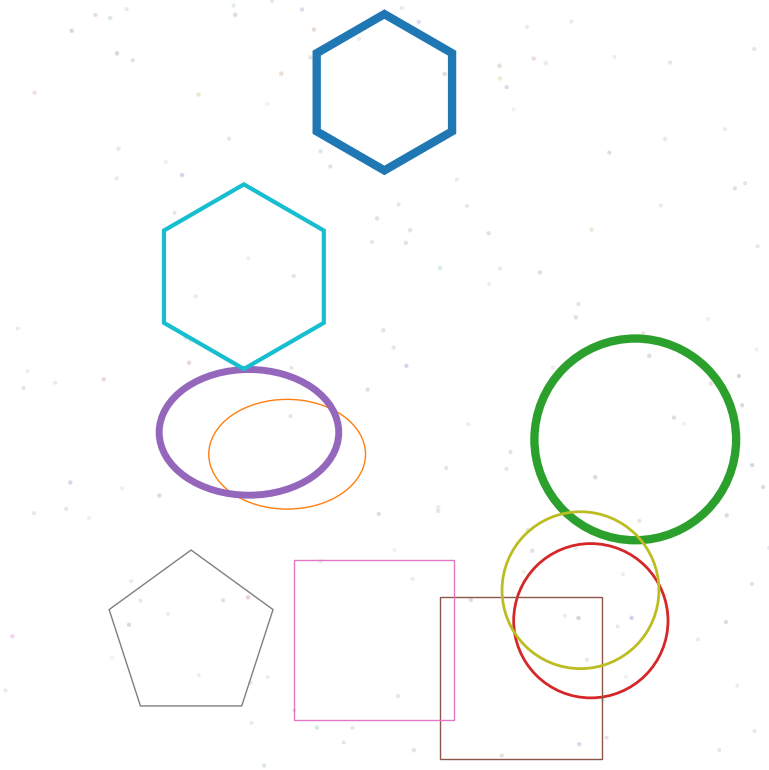[{"shape": "hexagon", "thickness": 3, "radius": 0.51, "center": [0.499, 0.88]}, {"shape": "oval", "thickness": 0.5, "radius": 0.51, "center": [0.373, 0.41]}, {"shape": "circle", "thickness": 3, "radius": 0.65, "center": [0.825, 0.429]}, {"shape": "circle", "thickness": 1, "radius": 0.5, "center": [0.767, 0.194]}, {"shape": "oval", "thickness": 2.5, "radius": 0.58, "center": [0.323, 0.439]}, {"shape": "square", "thickness": 0.5, "radius": 0.53, "center": [0.677, 0.119]}, {"shape": "square", "thickness": 0.5, "radius": 0.52, "center": [0.486, 0.168]}, {"shape": "pentagon", "thickness": 0.5, "radius": 0.56, "center": [0.248, 0.174]}, {"shape": "circle", "thickness": 1, "radius": 0.51, "center": [0.754, 0.234]}, {"shape": "hexagon", "thickness": 1.5, "radius": 0.6, "center": [0.317, 0.641]}]